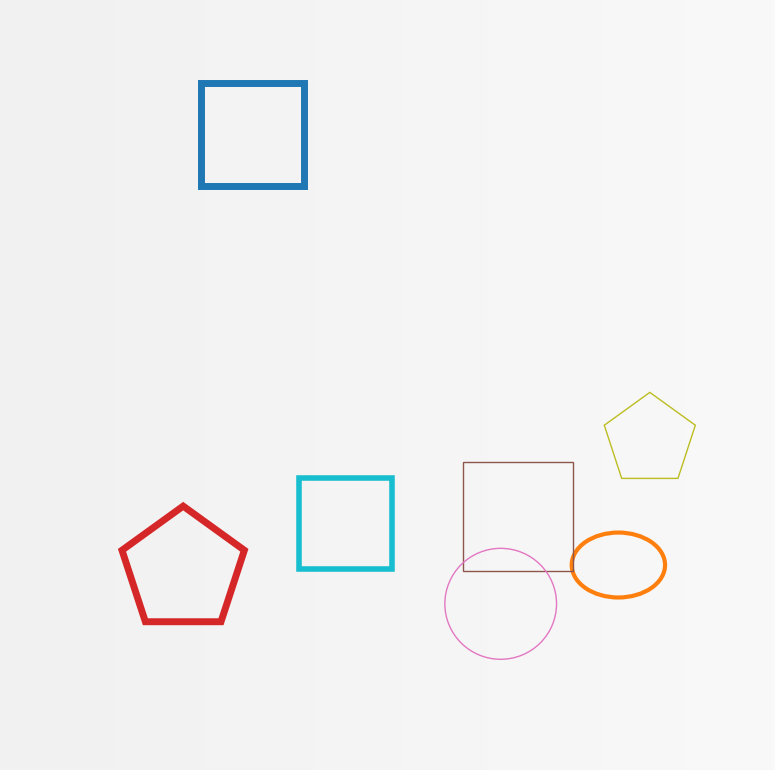[{"shape": "square", "thickness": 2.5, "radius": 0.33, "center": [0.326, 0.825]}, {"shape": "oval", "thickness": 1.5, "radius": 0.3, "center": [0.798, 0.266]}, {"shape": "pentagon", "thickness": 2.5, "radius": 0.42, "center": [0.236, 0.26]}, {"shape": "square", "thickness": 0.5, "radius": 0.35, "center": [0.668, 0.33]}, {"shape": "circle", "thickness": 0.5, "radius": 0.36, "center": [0.646, 0.216]}, {"shape": "pentagon", "thickness": 0.5, "radius": 0.31, "center": [0.838, 0.429]}, {"shape": "square", "thickness": 2, "radius": 0.3, "center": [0.446, 0.32]}]